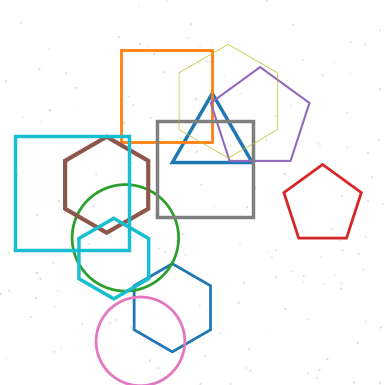[{"shape": "hexagon", "thickness": 2, "radius": 0.57, "center": [0.448, 0.201]}, {"shape": "triangle", "thickness": 2.5, "radius": 0.6, "center": [0.551, 0.638]}, {"shape": "square", "thickness": 2, "radius": 0.59, "center": [0.433, 0.751]}, {"shape": "circle", "thickness": 2, "radius": 0.69, "center": [0.326, 0.382]}, {"shape": "pentagon", "thickness": 2, "radius": 0.53, "center": [0.838, 0.467]}, {"shape": "pentagon", "thickness": 1.5, "radius": 0.67, "center": [0.676, 0.691]}, {"shape": "hexagon", "thickness": 3, "radius": 0.62, "center": [0.277, 0.52]}, {"shape": "circle", "thickness": 2, "radius": 0.58, "center": [0.365, 0.113]}, {"shape": "square", "thickness": 2.5, "radius": 0.63, "center": [0.533, 0.561]}, {"shape": "hexagon", "thickness": 0.5, "radius": 0.74, "center": [0.593, 0.737]}, {"shape": "square", "thickness": 2.5, "radius": 0.74, "center": [0.187, 0.498]}, {"shape": "hexagon", "thickness": 2.5, "radius": 0.52, "center": [0.296, 0.328]}]